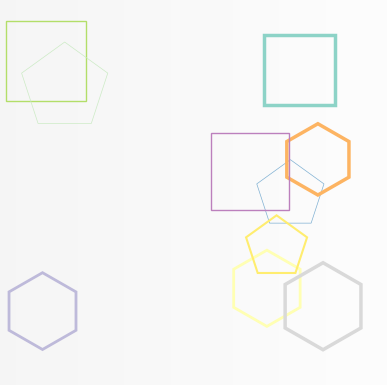[{"shape": "square", "thickness": 2.5, "radius": 0.46, "center": [0.774, 0.819]}, {"shape": "hexagon", "thickness": 2, "radius": 0.5, "center": [0.689, 0.251]}, {"shape": "hexagon", "thickness": 2, "radius": 0.5, "center": [0.11, 0.192]}, {"shape": "pentagon", "thickness": 0.5, "radius": 0.46, "center": [0.749, 0.494]}, {"shape": "hexagon", "thickness": 2.5, "radius": 0.46, "center": [0.82, 0.586]}, {"shape": "square", "thickness": 1, "radius": 0.52, "center": [0.118, 0.841]}, {"shape": "hexagon", "thickness": 2.5, "radius": 0.56, "center": [0.834, 0.205]}, {"shape": "square", "thickness": 1, "radius": 0.5, "center": [0.646, 0.555]}, {"shape": "pentagon", "thickness": 0.5, "radius": 0.58, "center": [0.167, 0.774]}, {"shape": "pentagon", "thickness": 1.5, "radius": 0.41, "center": [0.714, 0.358]}]